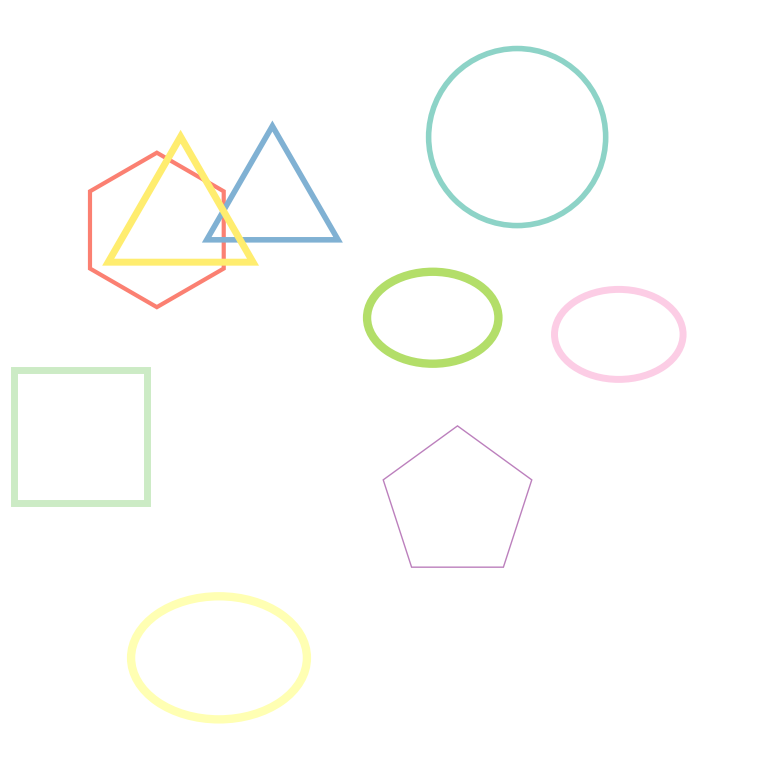[{"shape": "circle", "thickness": 2, "radius": 0.57, "center": [0.672, 0.822]}, {"shape": "oval", "thickness": 3, "radius": 0.57, "center": [0.284, 0.146]}, {"shape": "hexagon", "thickness": 1.5, "radius": 0.5, "center": [0.204, 0.701]}, {"shape": "triangle", "thickness": 2, "radius": 0.49, "center": [0.354, 0.738]}, {"shape": "oval", "thickness": 3, "radius": 0.43, "center": [0.562, 0.587]}, {"shape": "oval", "thickness": 2.5, "radius": 0.42, "center": [0.804, 0.566]}, {"shape": "pentagon", "thickness": 0.5, "radius": 0.51, "center": [0.594, 0.345]}, {"shape": "square", "thickness": 2.5, "radius": 0.43, "center": [0.105, 0.434]}, {"shape": "triangle", "thickness": 2.5, "radius": 0.54, "center": [0.235, 0.714]}]